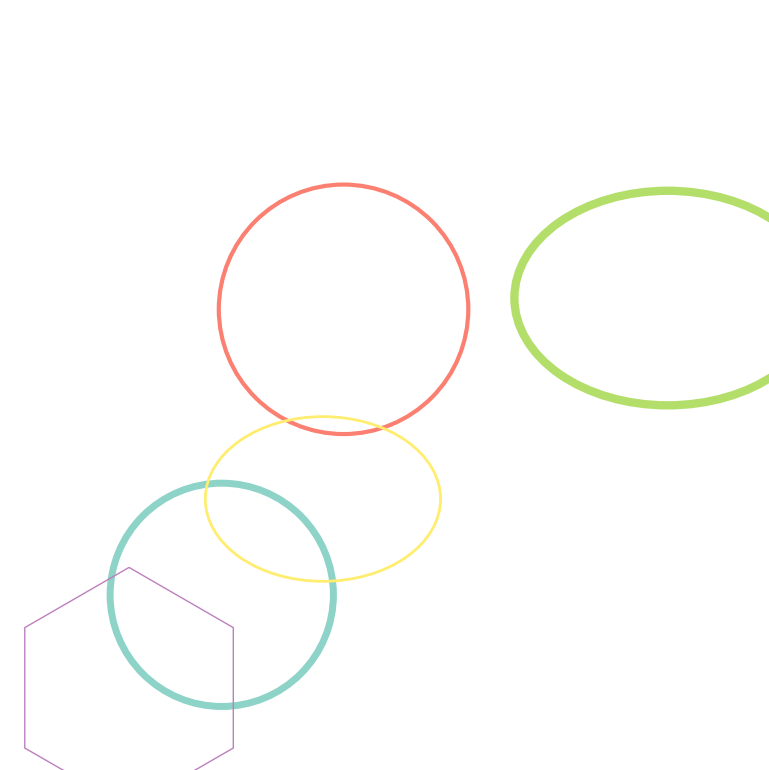[{"shape": "circle", "thickness": 2.5, "radius": 0.73, "center": [0.288, 0.227]}, {"shape": "circle", "thickness": 1.5, "radius": 0.81, "center": [0.446, 0.598]}, {"shape": "oval", "thickness": 3, "radius": 1.0, "center": [0.867, 0.613]}, {"shape": "hexagon", "thickness": 0.5, "radius": 0.78, "center": [0.168, 0.107]}, {"shape": "oval", "thickness": 1, "radius": 0.76, "center": [0.419, 0.352]}]